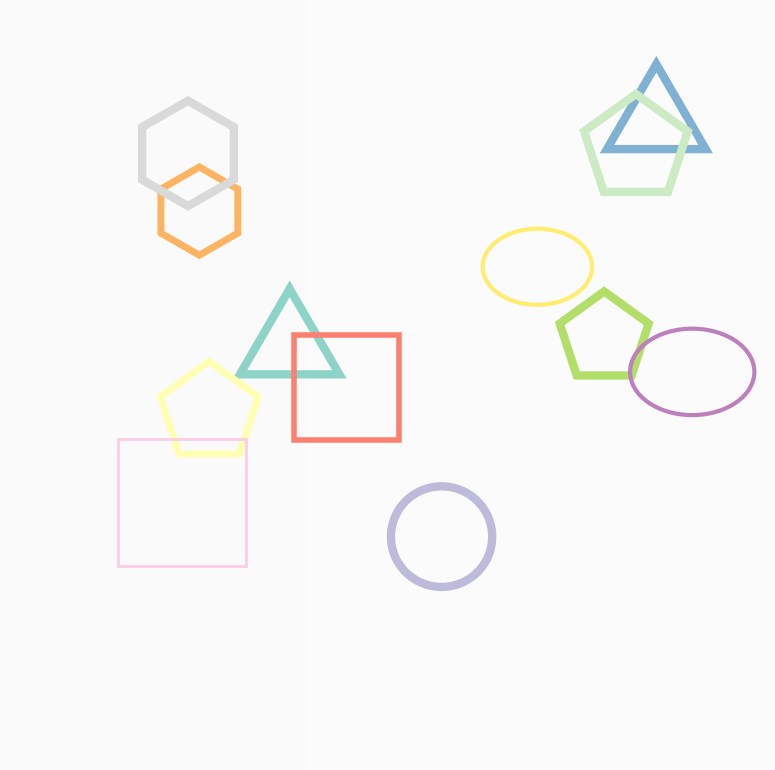[{"shape": "triangle", "thickness": 3, "radius": 0.37, "center": [0.374, 0.551]}, {"shape": "pentagon", "thickness": 2.5, "radius": 0.33, "center": [0.27, 0.464]}, {"shape": "circle", "thickness": 3, "radius": 0.33, "center": [0.57, 0.303]}, {"shape": "square", "thickness": 2, "radius": 0.34, "center": [0.447, 0.497]}, {"shape": "triangle", "thickness": 3, "radius": 0.37, "center": [0.847, 0.843]}, {"shape": "hexagon", "thickness": 2.5, "radius": 0.29, "center": [0.257, 0.726]}, {"shape": "pentagon", "thickness": 3, "radius": 0.3, "center": [0.78, 0.561]}, {"shape": "square", "thickness": 1, "radius": 0.41, "center": [0.235, 0.347]}, {"shape": "hexagon", "thickness": 3, "radius": 0.34, "center": [0.243, 0.801]}, {"shape": "oval", "thickness": 1.5, "radius": 0.4, "center": [0.893, 0.517]}, {"shape": "pentagon", "thickness": 3, "radius": 0.35, "center": [0.821, 0.808]}, {"shape": "oval", "thickness": 1.5, "radius": 0.35, "center": [0.693, 0.654]}]